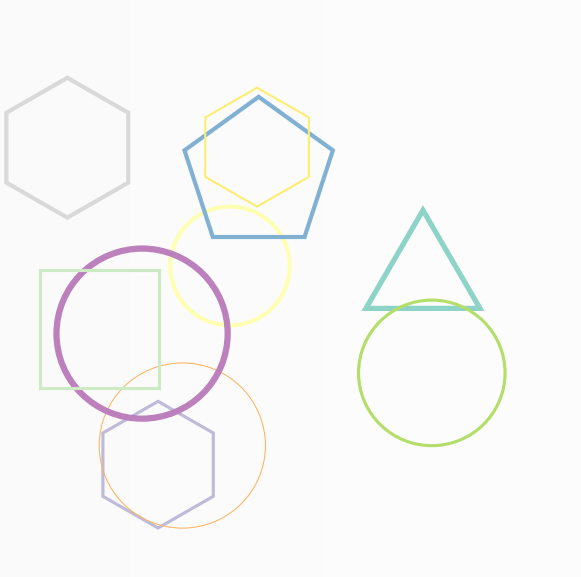[{"shape": "triangle", "thickness": 2.5, "radius": 0.57, "center": [0.728, 0.522]}, {"shape": "circle", "thickness": 2, "radius": 0.51, "center": [0.396, 0.539]}, {"shape": "hexagon", "thickness": 1.5, "radius": 0.55, "center": [0.272, 0.195]}, {"shape": "pentagon", "thickness": 2, "radius": 0.67, "center": [0.445, 0.697]}, {"shape": "circle", "thickness": 0.5, "radius": 0.72, "center": [0.314, 0.228]}, {"shape": "circle", "thickness": 1.5, "radius": 0.63, "center": [0.743, 0.353]}, {"shape": "hexagon", "thickness": 2, "radius": 0.61, "center": [0.116, 0.743]}, {"shape": "circle", "thickness": 3, "radius": 0.74, "center": [0.244, 0.421]}, {"shape": "square", "thickness": 1.5, "radius": 0.51, "center": [0.171, 0.43]}, {"shape": "hexagon", "thickness": 1, "radius": 0.51, "center": [0.442, 0.744]}]